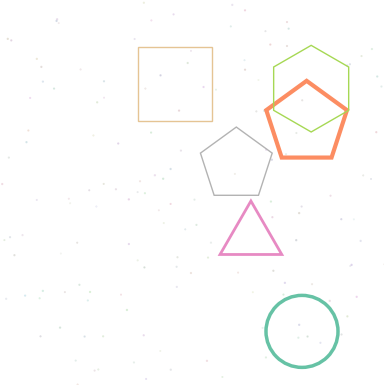[{"shape": "circle", "thickness": 2.5, "radius": 0.47, "center": [0.784, 0.139]}, {"shape": "pentagon", "thickness": 3, "radius": 0.55, "center": [0.796, 0.68]}, {"shape": "triangle", "thickness": 2, "radius": 0.46, "center": [0.652, 0.385]}, {"shape": "hexagon", "thickness": 1, "radius": 0.56, "center": [0.808, 0.77]}, {"shape": "square", "thickness": 1, "radius": 0.48, "center": [0.455, 0.782]}, {"shape": "pentagon", "thickness": 1, "radius": 0.49, "center": [0.614, 0.572]}]